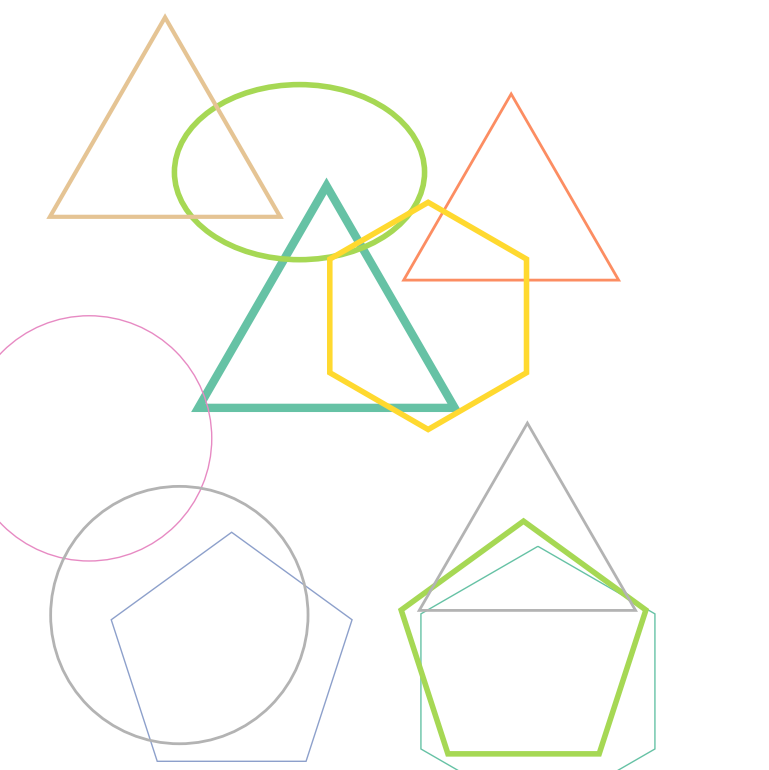[{"shape": "triangle", "thickness": 3, "radius": 0.96, "center": [0.424, 0.566]}, {"shape": "hexagon", "thickness": 0.5, "radius": 0.88, "center": [0.699, 0.115]}, {"shape": "triangle", "thickness": 1, "radius": 0.81, "center": [0.664, 0.717]}, {"shape": "pentagon", "thickness": 0.5, "radius": 0.82, "center": [0.301, 0.144]}, {"shape": "circle", "thickness": 0.5, "radius": 0.8, "center": [0.116, 0.431]}, {"shape": "oval", "thickness": 2, "radius": 0.81, "center": [0.389, 0.776]}, {"shape": "pentagon", "thickness": 2, "radius": 0.84, "center": [0.68, 0.156]}, {"shape": "hexagon", "thickness": 2, "radius": 0.74, "center": [0.556, 0.59]}, {"shape": "triangle", "thickness": 1.5, "radius": 0.86, "center": [0.214, 0.805]}, {"shape": "circle", "thickness": 1, "radius": 0.84, "center": [0.233, 0.201]}, {"shape": "triangle", "thickness": 1, "radius": 0.81, "center": [0.685, 0.288]}]